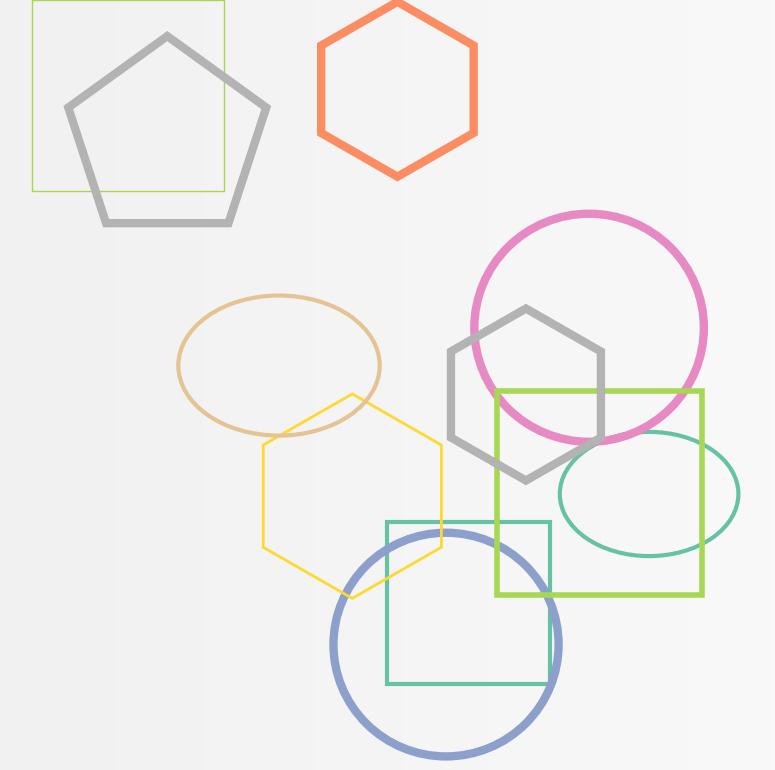[{"shape": "square", "thickness": 1.5, "radius": 0.53, "center": [0.604, 0.217]}, {"shape": "oval", "thickness": 1.5, "radius": 0.58, "center": [0.838, 0.358]}, {"shape": "hexagon", "thickness": 3, "radius": 0.57, "center": [0.513, 0.884]}, {"shape": "circle", "thickness": 3, "radius": 0.73, "center": [0.576, 0.163]}, {"shape": "circle", "thickness": 3, "radius": 0.74, "center": [0.76, 0.574]}, {"shape": "square", "thickness": 2, "radius": 0.66, "center": [0.773, 0.36]}, {"shape": "square", "thickness": 0.5, "radius": 0.62, "center": [0.165, 0.876]}, {"shape": "hexagon", "thickness": 1, "radius": 0.66, "center": [0.455, 0.356]}, {"shape": "oval", "thickness": 1.5, "radius": 0.65, "center": [0.36, 0.525]}, {"shape": "hexagon", "thickness": 3, "radius": 0.56, "center": [0.679, 0.488]}, {"shape": "pentagon", "thickness": 3, "radius": 0.67, "center": [0.216, 0.819]}]